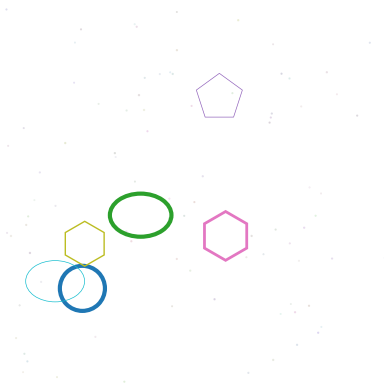[{"shape": "circle", "thickness": 3, "radius": 0.29, "center": [0.214, 0.251]}, {"shape": "oval", "thickness": 3, "radius": 0.4, "center": [0.365, 0.441]}, {"shape": "pentagon", "thickness": 0.5, "radius": 0.31, "center": [0.57, 0.747]}, {"shape": "hexagon", "thickness": 2, "radius": 0.32, "center": [0.586, 0.387]}, {"shape": "hexagon", "thickness": 1, "radius": 0.29, "center": [0.22, 0.367]}, {"shape": "oval", "thickness": 0.5, "radius": 0.38, "center": [0.143, 0.27]}]